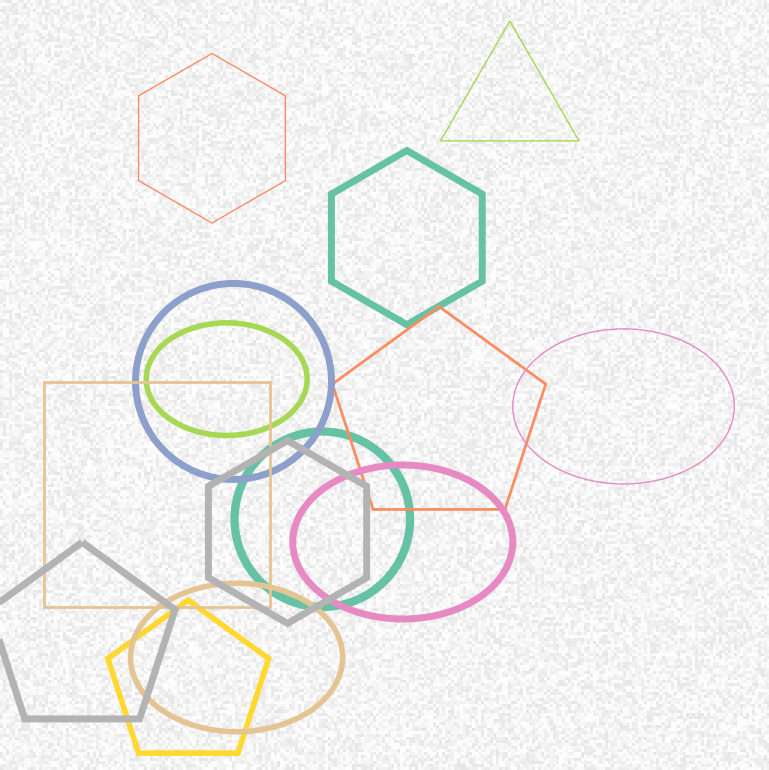[{"shape": "hexagon", "thickness": 2.5, "radius": 0.57, "center": [0.528, 0.691]}, {"shape": "circle", "thickness": 3, "radius": 0.57, "center": [0.419, 0.326]}, {"shape": "hexagon", "thickness": 0.5, "radius": 0.55, "center": [0.275, 0.82]}, {"shape": "pentagon", "thickness": 1, "radius": 0.73, "center": [0.57, 0.456]}, {"shape": "circle", "thickness": 2.5, "radius": 0.64, "center": [0.303, 0.505]}, {"shape": "oval", "thickness": 0.5, "radius": 0.72, "center": [0.81, 0.472]}, {"shape": "oval", "thickness": 2.5, "radius": 0.71, "center": [0.523, 0.296]}, {"shape": "triangle", "thickness": 0.5, "radius": 0.52, "center": [0.662, 0.869]}, {"shape": "oval", "thickness": 2, "radius": 0.52, "center": [0.294, 0.508]}, {"shape": "pentagon", "thickness": 2, "radius": 0.55, "center": [0.245, 0.111]}, {"shape": "square", "thickness": 1, "radius": 0.73, "center": [0.204, 0.358]}, {"shape": "oval", "thickness": 2, "radius": 0.69, "center": [0.307, 0.146]}, {"shape": "pentagon", "thickness": 2.5, "radius": 0.63, "center": [0.107, 0.169]}, {"shape": "hexagon", "thickness": 2.5, "radius": 0.59, "center": [0.373, 0.309]}]